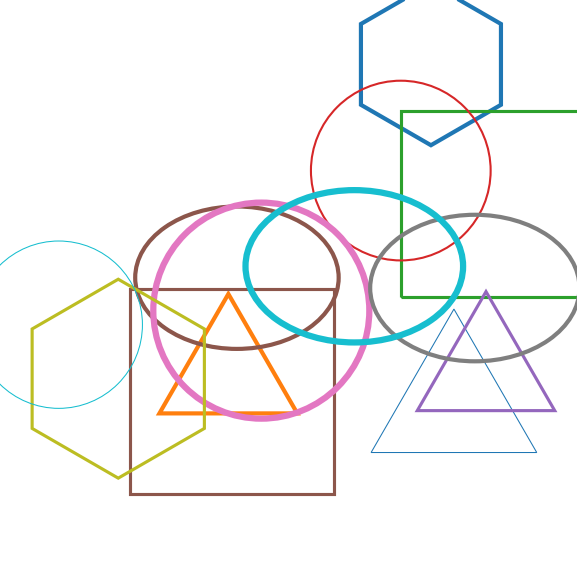[{"shape": "hexagon", "thickness": 2, "radius": 0.7, "center": [0.746, 0.888]}, {"shape": "triangle", "thickness": 0.5, "radius": 0.83, "center": [0.786, 0.298]}, {"shape": "triangle", "thickness": 2, "radius": 0.69, "center": [0.395, 0.352]}, {"shape": "square", "thickness": 1.5, "radius": 0.81, "center": [0.855, 0.646]}, {"shape": "circle", "thickness": 1, "radius": 0.78, "center": [0.694, 0.704]}, {"shape": "triangle", "thickness": 1.5, "radius": 0.69, "center": [0.842, 0.357]}, {"shape": "square", "thickness": 1.5, "radius": 0.89, "center": [0.402, 0.321]}, {"shape": "oval", "thickness": 2, "radius": 0.88, "center": [0.41, 0.518]}, {"shape": "circle", "thickness": 3, "radius": 0.94, "center": [0.452, 0.461]}, {"shape": "oval", "thickness": 2, "radius": 0.91, "center": [0.822, 0.5]}, {"shape": "hexagon", "thickness": 1.5, "radius": 0.86, "center": [0.205, 0.343]}, {"shape": "oval", "thickness": 3, "radius": 0.94, "center": [0.614, 0.538]}, {"shape": "circle", "thickness": 0.5, "radius": 0.72, "center": [0.102, 0.437]}]